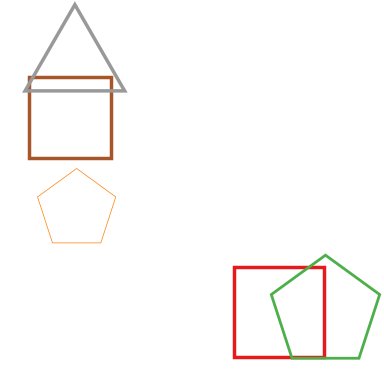[{"shape": "square", "thickness": 2.5, "radius": 0.58, "center": [0.726, 0.189]}, {"shape": "pentagon", "thickness": 2, "radius": 0.74, "center": [0.845, 0.189]}, {"shape": "pentagon", "thickness": 0.5, "radius": 0.53, "center": [0.199, 0.456]}, {"shape": "square", "thickness": 2.5, "radius": 0.53, "center": [0.182, 0.695]}, {"shape": "triangle", "thickness": 2.5, "radius": 0.75, "center": [0.194, 0.839]}]